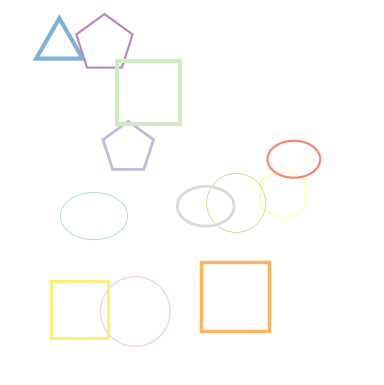[{"shape": "oval", "thickness": 0.5, "radius": 0.44, "center": [0.244, 0.439]}, {"shape": "hexagon", "thickness": 1, "radius": 0.35, "center": [0.736, 0.496]}, {"shape": "pentagon", "thickness": 2, "radius": 0.34, "center": [0.333, 0.616]}, {"shape": "oval", "thickness": 1.5, "radius": 0.34, "center": [0.763, 0.586]}, {"shape": "triangle", "thickness": 3, "radius": 0.35, "center": [0.154, 0.883]}, {"shape": "square", "thickness": 2.5, "radius": 0.45, "center": [0.61, 0.23]}, {"shape": "circle", "thickness": 0.5, "radius": 0.38, "center": [0.614, 0.473]}, {"shape": "circle", "thickness": 1, "radius": 0.45, "center": [0.351, 0.191]}, {"shape": "oval", "thickness": 2, "radius": 0.37, "center": [0.534, 0.464]}, {"shape": "pentagon", "thickness": 1.5, "radius": 0.38, "center": [0.271, 0.887]}, {"shape": "square", "thickness": 3, "radius": 0.41, "center": [0.386, 0.76]}, {"shape": "square", "thickness": 2, "radius": 0.37, "center": [0.206, 0.195]}]